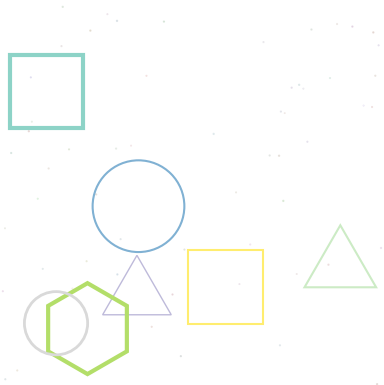[{"shape": "square", "thickness": 3, "radius": 0.48, "center": [0.121, 0.763]}, {"shape": "triangle", "thickness": 1, "radius": 0.51, "center": [0.356, 0.234]}, {"shape": "circle", "thickness": 1.5, "radius": 0.6, "center": [0.36, 0.464]}, {"shape": "hexagon", "thickness": 3, "radius": 0.59, "center": [0.227, 0.146]}, {"shape": "circle", "thickness": 2, "radius": 0.41, "center": [0.146, 0.16]}, {"shape": "triangle", "thickness": 1.5, "radius": 0.54, "center": [0.884, 0.308]}, {"shape": "square", "thickness": 1.5, "radius": 0.48, "center": [0.586, 0.255]}]